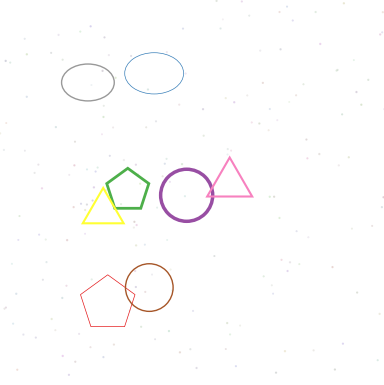[{"shape": "pentagon", "thickness": 0.5, "radius": 0.37, "center": [0.28, 0.212]}, {"shape": "oval", "thickness": 0.5, "radius": 0.38, "center": [0.4, 0.81]}, {"shape": "pentagon", "thickness": 2, "radius": 0.29, "center": [0.332, 0.505]}, {"shape": "circle", "thickness": 2.5, "radius": 0.34, "center": [0.485, 0.493]}, {"shape": "triangle", "thickness": 1.5, "radius": 0.31, "center": [0.268, 0.451]}, {"shape": "circle", "thickness": 1, "radius": 0.31, "center": [0.388, 0.253]}, {"shape": "triangle", "thickness": 1.5, "radius": 0.34, "center": [0.597, 0.523]}, {"shape": "oval", "thickness": 1, "radius": 0.34, "center": [0.228, 0.786]}]